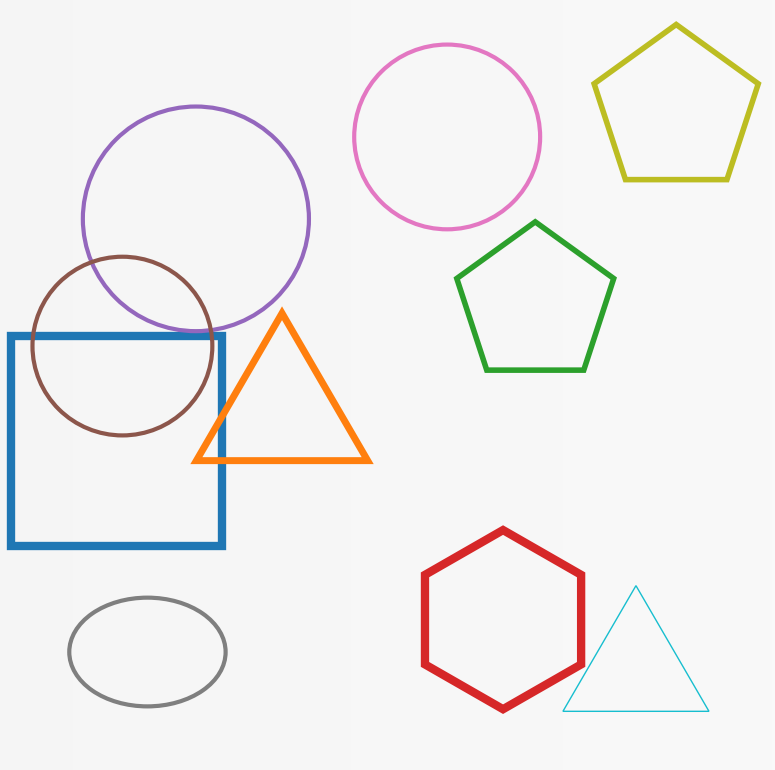[{"shape": "square", "thickness": 3, "radius": 0.68, "center": [0.15, 0.427]}, {"shape": "triangle", "thickness": 2.5, "radius": 0.64, "center": [0.364, 0.466]}, {"shape": "pentagon", "thickness": 2, "radius": 0.53, "center": [0.691, 0.605]}, {"shape": "hexagon", "thickness": 3, "radius": 0.58, "center": [0.649, 0.195]}, {"shape": "circle", "thickness": 1.5, "radius": 0.73, "center": [0.253, 0.716]}, {"shape": "circle", "thickness": 1.5, "radius": 0.58, "center": [0.158, 0.551]}, {"shape": "circle", "thickness": 1.5, "radius": 0.6, "center": [0.577, 0.822]}, {"shape": "oval", "thickness": 1.5, "radius": 0.5, "center": [0.19, 0.153]}, {"shape": "pentagon", "thickness": 2, "radius": 0.56, "center": [0.873, 0.857]}, {"shape": "triangle", "thickness": 0.5, "radius": 0.54, "center": [0.821, 0.131]}]